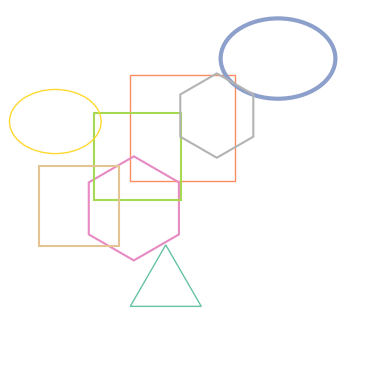[{"shape": "triangle", "thickness": 1, "radius": 0.53, "center": [0.431, 0.257]}, {"shape": "square", "thickness": 1, "radius": 0.69, "center": [0.474, 0.667]}, {"shape": "oval", "thickness": 3, "radius": 0.75, "center": [0.722, 0.848]}, {"shape": "hexagon", "thickness": 1.5, "radius": 0.68, "center": [0.348, 0.459]}, {"shape": "square", "thickness": 1.5, "radius": 0.56, "center": [0.356, 0.594]}, {"shape": "oval", "thickness": 1, "radius": 0.59, "center": [0.144, 0.684]}, {"shape": "square", "thickness": 1.5, "radius": 0.52, "center": [0.206, 0.464]}, {"shape": "hexagon", "thickness": 1.5, "radius": 0.55, "center": [0.563, 0.7]}]